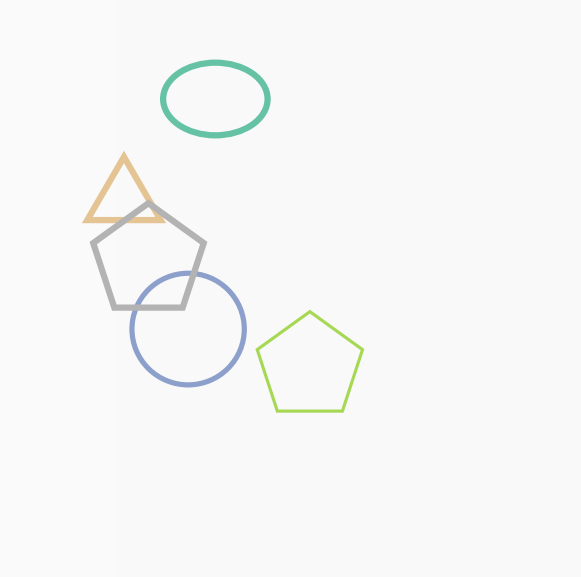[{"shape": "oval", "thickness": 3, "radius": 0.45, "center": [0.371, 0.828]}, {"shape": "circle", "thickness": 2.5, "radius": 0.48, "center": [0.324, 0.429]}, {"shape": "pentagon", "thickness": 1.5, "radius": 0.48, "center": [0.533, 0.364]}, {"shape": "triangle", "thickness": 3, "radius": 0.36, "center": [0.213, 0.654]}, {"shape": "pentagon", "thickness": 3, "radius": 0.5, "center": [0.255, 0.547]}]